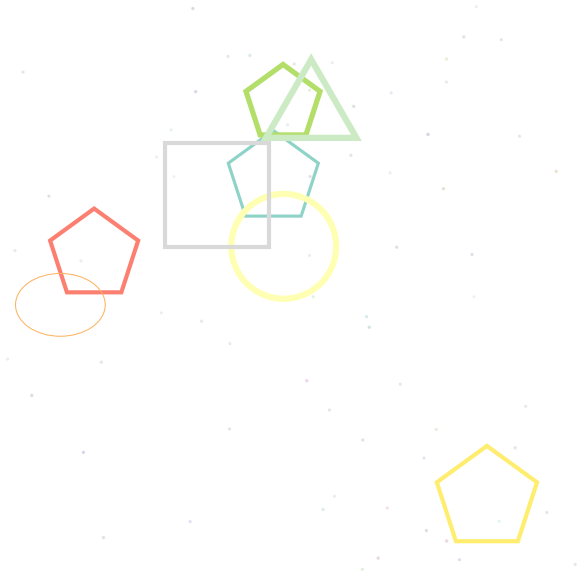[{"shape": "pentagon", "thickness": 1.5, "radius": 0.41, "center": [0.473, 0.691]}, {"shape": "circle", "thickness": 3, "radius": 0.45, "center": [0.491, 0.573]}, {"shape": "pentagon", "thickness": 2, "radius": 0.4, "center": [0.163, 0.558]}, {"shape": "oval", "thickness": 0.5, "radius": 0.39, "center": [0.105, 0.471]}, {"shape": "pentagon", "thickness": 2.5, "radius": 0.34, "center": [0.49, 0.82]}, {"shape": "square", "thickness": 2, "radius": 0.45, "center": [0.376, 0.661]}, {"shape": "triangle", "thickness": 3, "radius": 0.45, "center": [0.539, 0.806]}, {"shape": "pentagon", "thickness": 2, "radius": 0.46, "center": [0.843, 0.136]}]